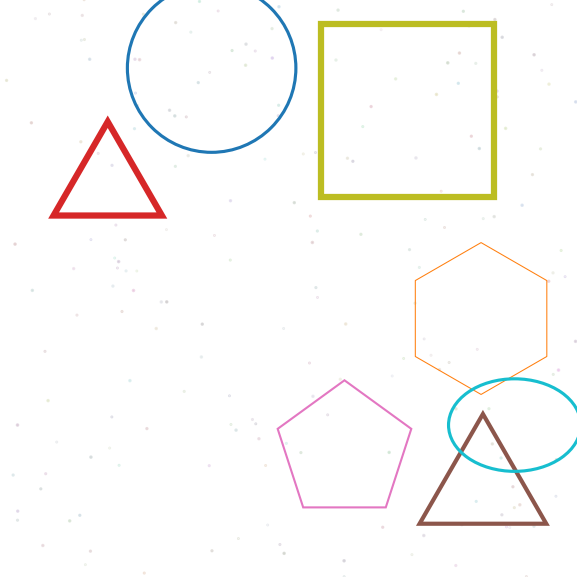[{"shape": "circle", "thickness": 1.5, "radius": 0.73, "center": [0.366, 0.881]}, {"shape": "hexagon", "thickness": 0.5, "radius": 0.66, "center": [0.833, 0.448]}, {"shape": "triangle", "thickness": 3, "radius": 0.54, "center": [0.187, 0.68]}, {"shape": "triangle", "thickness": 2, "radius": 0.63, "center": [0.836, 0.156]}, {"shape": "pentagon", "thickness": 1, "radius": 0.61, "center": [0.597, 0.219]}, {"shape": "square", "thickness": 3, "radius": 0.75, "center": [0.706, 0.808]}, {"shape": "oval", "thickness": 1.5, "radius": 0.57, "center": [0.891, 0.263]}]